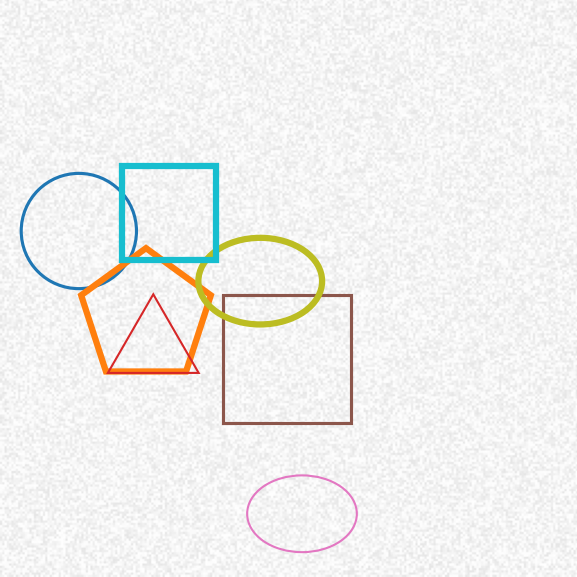[{"shape": "circle", "thickness": 1.5, "radius": 0.5, "center": [0.137, 0.599]}, {"shape": "pentagon", "thickness": 3, "radius": 0.59, "center": [0.253, 0.451]}, {"shape": "triangle", "thickness": 1, "radius": 0.45, "center": [0.265, 0.399]}, {"shape": "square", "thickness": 1.5, "radius": 0.56, "center": [0.497, 0.377]}, {"shape": "oval", "thickness": 1, "radius": 0.47, "center": [0.523, 0.109]}, {"shape": "oval", "thickness": 3, "radius": 0.54, "center": [0.451, 0.512]}, {"shape": "square", "thickness": 3, "radius": 0.41, "center": [0.293, 0.63]}]